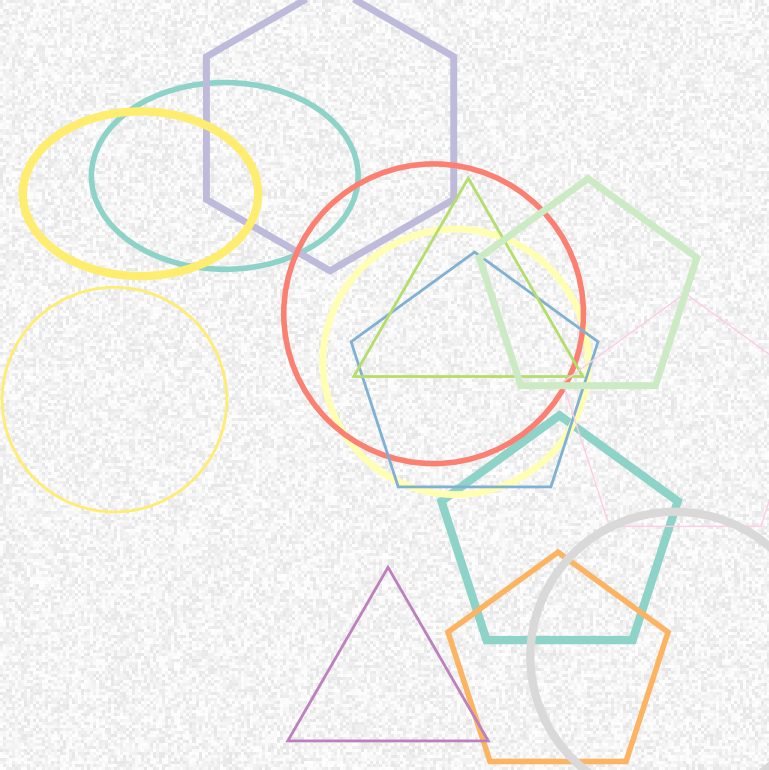[{"shape": "oval", "thickness": 2, "radius": 0.87, "center": [0.292, 0.772]}, {"shape": "pentagon", "thickness": 3, "radius": 0.81, "center": [0.727, 0.299]}, {"shape": "circle", "thickness": 2.5, "radius": 0.86, "center": [0.592, 0.53]}, {"shape": "hexagon", "thickness": 2.5, "radius": 0.93, "center": [0.429, 0.834]}, {"shape": "circle", "thickness": 2, "radius": 0.97, "center": [0.563, 0.593]}, {"shape": "pentagon", "thickness": 1, "radius": 0.84, "center": [0.616, 0.504]}, {"shape": "pentagon", "thickness": 2, "radius": 0.75, "center": [0.725, 0.133]}, {"shape": "triangle", "thickness": 1, "radius": 0.86, "center": [0.608, 0.597]}, {"shape": "pentagon", "thickness": 0.5, "radius": 0.84, "center": [0.89, 0.452]}, {"shape": "circle", "thickness": 3, "radius": 0.94, "center": [0.877, 0.147]}, {"shape": "triangle", "thickness": 1, "radius": 0.75, "center": [0.504, 0.113]}, {"shape": "pentagon", "thickness": 2.5, "radius": 0.74, "center": [0.764, 0.619]}, {"shape": "oval", "thickness": 3, "radius": 0.76, "center": [0.183, 0.748]}, {"shape": "circle", "thickness": 1, "radius": 0.73, "center": [0.149, 0.481]}]